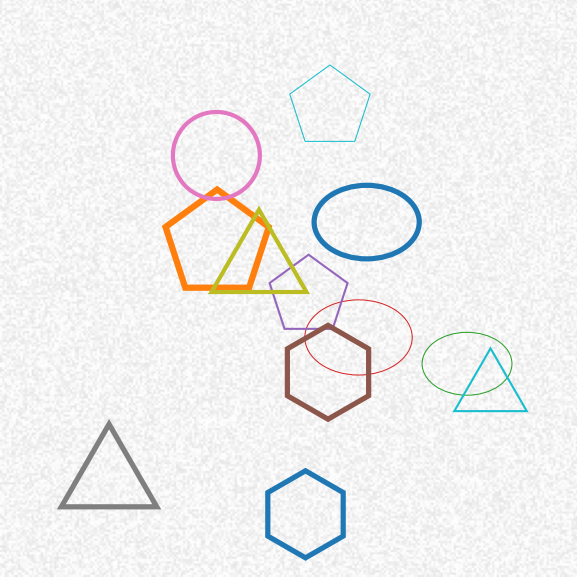[{"shape": "hexagon", "thickness": 2.5, "radius": 0.38, "center": [0.529, 0.109]}, {"shape": "oval", "thickness": 2.5, "radius": 0.46, "center": [0.635, 0.615]}, {"shape": "pentagon", "thickness": 3, "radius": 0.47, "center": [0.376, 0.577]}, {"shape": "oval", "thickness": 0.5, "radius": 0.39, "center": [0.809, 0.369]}, {"shape": "oval", "thickness": 0.5, "radius": 0.46, "center": [0.621, 0.415]}, {"shape": "pentagon", "thickness": 1, "radius": 0.35, "center": [0.534, 0.487]}, {"shape": "hexagon", "thickness": 2.5, "radius": 0.41, "center": [0.568, 0.355]}, {"shape": "circle", "thickness": 2, "radius": 0.38, "center": [0.375, 0.73]}, {"shape": "triangle", "thickness": 2.5, "radius": 0.48, "center": [0.189, 0.169]}, {"shape": "triangle", "thickness": 2, "radius": 0.47, "center": [0.449, 0.541]}, {"shape": "triangle", "thickness": 1, "radius": 0.36, "center": [0.849, 0.323]}, {"shape": "pentagon", "thickness": 0.5, "radius": 0.37, "center": [0.571, 0.814]}]